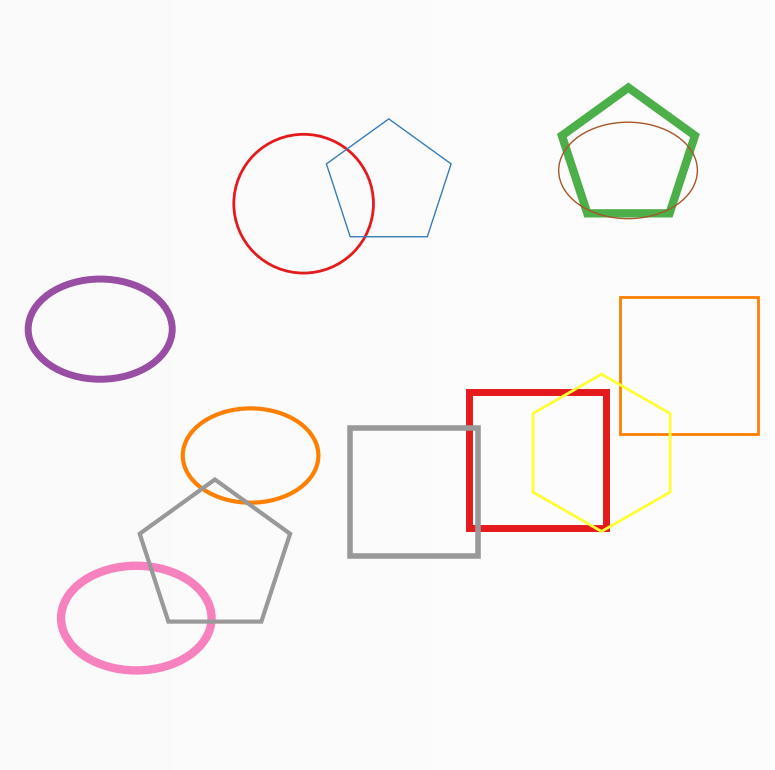[{"shape": "circle", "thickness": 1, "radius": 0.45, "center": [0.392, 0.735]}, {"shape": "square", "thickness": 2.5, "radius": 0.44, "center": [0.694, 0.403]}, {"shape": "pentagon", "thickness": 0.5, "radius": 0.42, "center": [0.502, 0.761]}, {"shape": "pentagon", "thickness": 3, "radius": 0.45, "center": [0.811, 0.796]}, {"shape": "oval", "thickness": 2.5, "radius": 0.46, "center": [0.129, 0.573]}, {"shape": "oval", "thickness": 1.5, "radius": 0.44, "center": [0.323, 0.408]}, {"shape": "square", "thickness": 1, "radius": 0.45, "center": [0.889, 0.525]}, {"shape": "hexagon", "thickness": 1, "radius": 0.51, "center": [0.776, 0.412]}, {"shape": "oval", "thickness": 0.5, "radius": 0.45, "center": [0.81, 0.779]}, {"shape": "oval", "thickness": 3, "radius": 0.49, "center": [0.176, 0.197]}, {"shape": "pentagon", "thickness": 1.5, "radius": 0.51, "center": [0.277, 0.275]}, {"shape": "square", "thickness": 2, "radius": 0.41, "center": [0.534, 0.361]}]